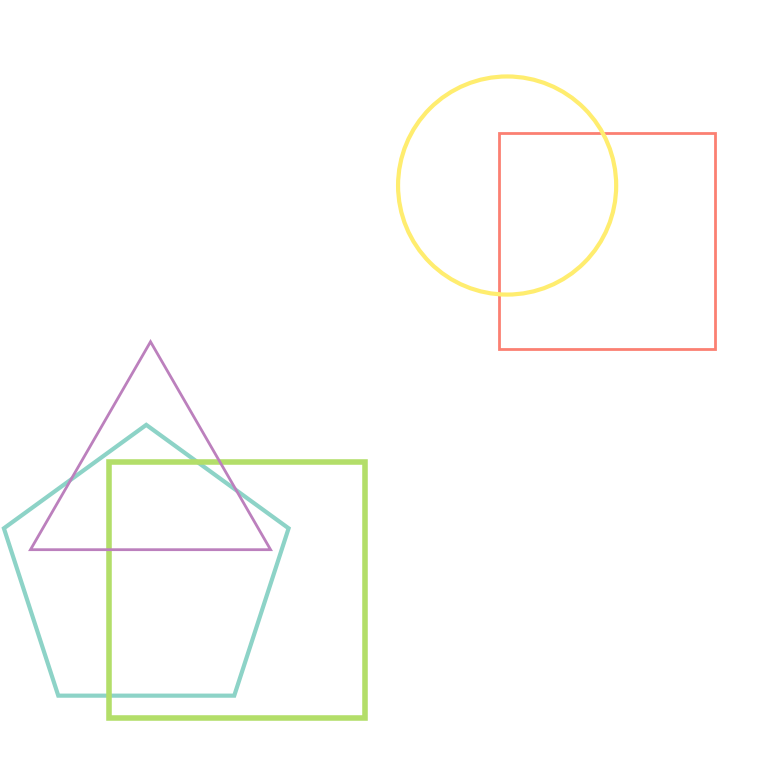[{"shape": "pentagon", "thickness": 1.5, "radius": 0.97, "center": [0.19, 0.254]}, {"shape": "square", "thickness": 1, "radius": 0.7, "center": [0.788, 0.687]}, {"shape": "square", "thickness": 2, "radius": 0.83, "center": [0.307, 0.234]}, {"shape": "triangle", "thickness": 1, "radius": 0.9, "center": [0.195, 0.376]}, {"shape": "circle", "thickness": 1.5, "radius": 0.71, "center": [0.659, 0.759]}]